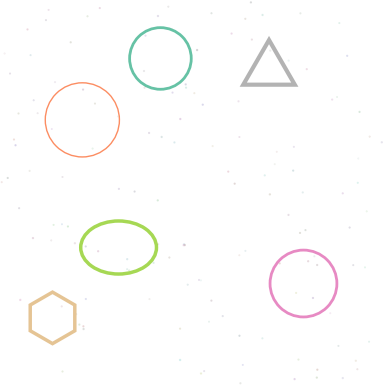[{"shape": "circle", "thickness": 2, "radius": 0.4, "center": [0.417, 0.848]}, {"shape": "circle", "thickness": 1, "radius": 0.48, "center": [0.214, 0.689]}, {"shape": "circle", "thickness": 2, "radius": 0.43, "center": [0.788, 0.264]}, {"shape": "oval", "thickness": 2.5, "radius": 0.49, "center": [0.308, 0.357]}, {"shape": "hexagon", "thickness": 2.5, "radius": 0.33, "center": [0.136, 0.174]}, {"shape": "triangle", "thickness": 3, "radius": 0.39, "center": [0.699, 0.819]}]